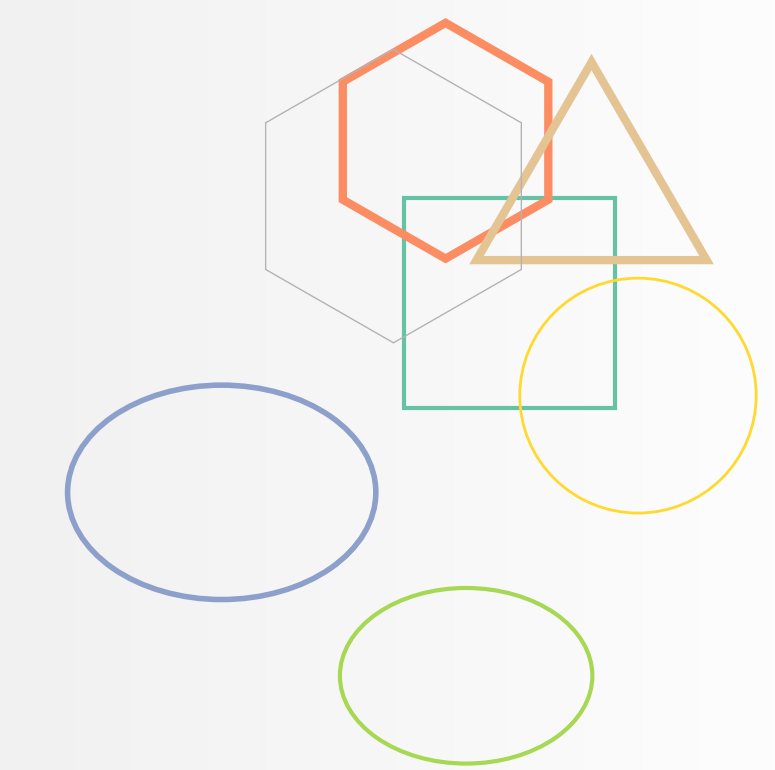[{"shape": "square", "thickness": 1.5, "radius": 0.68, "center": [0.658, 0.606]}, {"shape": "hexagon", "thickness": 3, "radius": 0.77, "center": [0.575, 0.817]}, {"shape": "oval", "thickness": 2, "radius": 0.99, "center": [0.286, 0.361]}, {"shape": "oval", "thickness": 1.5, "radius": 0.81, "center": [0.601, 0.122]}, {"shape": "circle", "thickness": 1, "radius": 0.76, "center": [0.823, 0.486]}, {"shape": "triangle", "thickness": 3, "radius": 0.86, "center": [0.763, 0.748]}, {"shape": "hexagon", "thickness": 0.5, "radius": 0.95, "center": [0.508, 0.745]}]